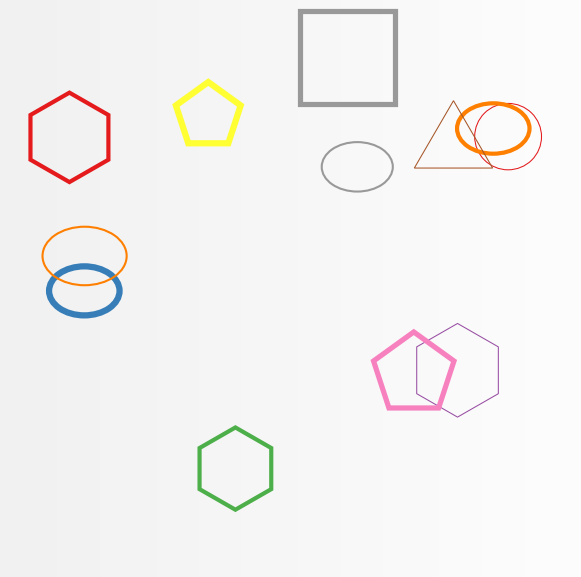[{"shape": "circle", "thickness": 0.5, "radius": 0.29, "center": [0.874, 0.763]}, {"shape": "hexagon", "thickness": 2, "radius": 0.39, "center": [0.119, 0.761]}, {"shape": "oval", "thickness": 3, "radius": 0.3, "center": [0.145, 0.495]}, {"shape": "hexagon", "thickness": 2, "radius": 0.36, "center": [0.405, 0.188]}, {"shape": "hexagon", "thickness": 0.5, "radius": 0.41, "center": [0.787, 0.358]}, {"shape": "oval", "thickness": 2, "radius": 0.31, "center": [0.849, 0.777]}, {"shape": "oval", "thickness": 1, "radius": 0.36, "center": [0.146, 0.556]}, {"shape": "pentagon", "thickness": 3, "radius": 0.29, "center": [0.358, 0.798]}, {"shape": "triangle", "thickness": 0.5, "radius": 0.39, "center": [0.78, 0.747]}, {"shape": "pentagon", "thickness": 2.5, "radius": 0.36, "center": [0.712, 0.352]}, {"shape": "oval", "thickness": 1, "radius": 0.31, "center": [0.615, 0.71]}, {"shape": "square", "thickness": 2.5, "radius": 0.4, "center": [0.598, 0.9]}]